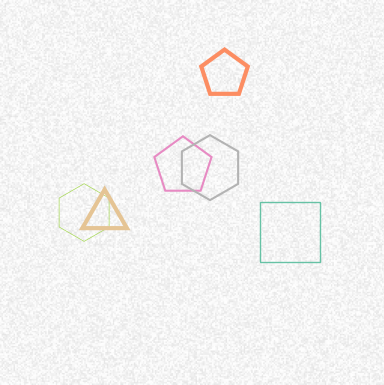[{"shape": "square", "thickness": 1, "radius": 0.39, "center": [0.754, 0.398]}, {"shape": "pentagon", "thickness": 3, "radius": 0.32, "center": [0.583, 0.808]}, {"shape": "pentagon", "thickness": 1.5, "radius": 0.39, "center": [0.475, 0.568]}, {"shape": "hexagon", "thickness": 0.5, "radius": 0.37, "center": [0.219, 0.448]}, {"shape": "triangle", "thickness": 3, "radius": 0.33, "center": [0.272, 0.441]}, {"shape": "hexagon", "thickness": 1.5, "radius": 0.42, "center": [0.545, 0.565]}]